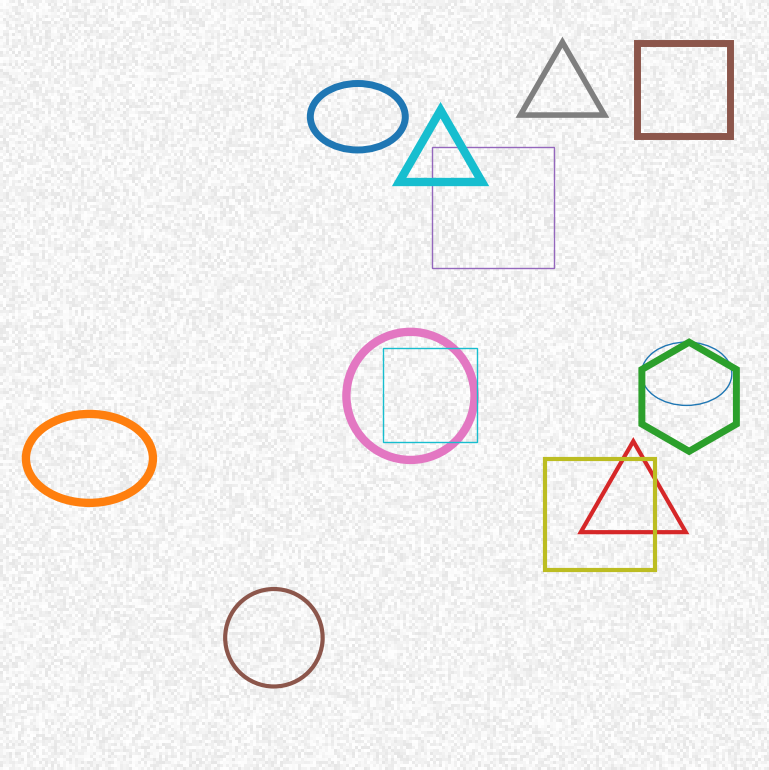[{"shape": "oval", "thickness": 2.5, "radius": 0.31, "center": [0.465, 0.848]}, {"shape": "oval", "thickness": 0.5, "radius": 0.29, "center": [0.892, 0.515]}, {"shape": "oval", "thickness": 3, "radius": 0.41, "center": [0.116, 0.405]}, {"shape": "hexagon", "thickness": 2.5, "radius": 0.35, "center": [0.895, 0.485]}, {"shape": "triangle", "thickness": 1.5, "radius": 0.39, "center": [0.822, 0.348]}, {"shape": "square", "thickness": 0.5, "radius": 0.39, "center": [0.64, 0.731]}, {"shape": "square", "thickness": 2.5, "radius": 0.3, "center": [0.888, 0.884]}, {"shape": "circle", "thickness": 1.5, "radius": 0.32, "center": [0.356, 0.172]}, {"shape": "circle", "thickness": 3, "radius": 0.42, "center": [0.533, 0.486]}, {"shape": "triangle", "thickness": 2, "radius": 0.32, "center": [0.73, 0.882]}, {"shape": "square", "thickness": 1.5, "radius": 0.36, "center": [0.779, 0.332]}, {"shape": "square", "thickness": 0.5, "radius": 0.3, "center": [0.559, 0.487]}, {"shape": "triangle", "thickness": 3, "radius": 0.31, "center": [0.572, 0.795]}]